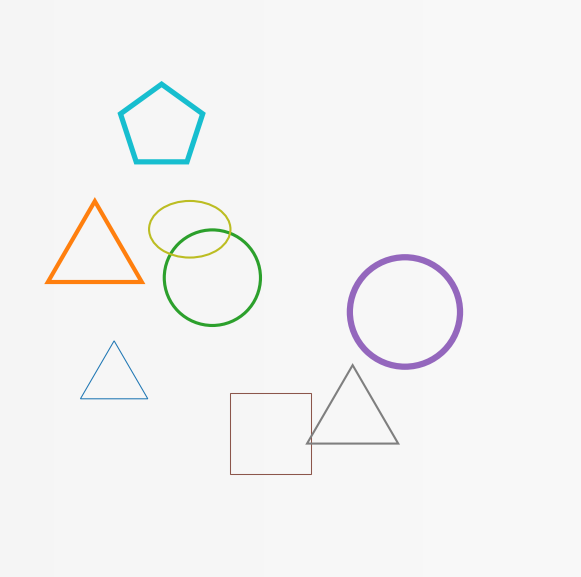[{"shape": "triangle", "thickness": 0.5, "radius": 0.33, "center": [0.196, 0.342]}, {"shape": "triangle", "thickness": 2, "radius": 0.47, "center": [0.163, 0.557]}, {"shape": "circle", "thickness": 1.5, "radius": 0.41, "center": [0.365, 0.518]}, {"shape": "circle", "thickness": 3, "radius": 0.47, "center": [0.697, 0.459]}, {"shape": "square", "thickness": 0.5, "radius": 0.35, "center": [0.466, 0.249]}, {"shape": "triangle", "thickness": 1, "radius": 0.45, "center": [0.607, 0.276]}, {"shape": "oval", "thickness": 1, "radius": 0.35, "center": [0.326, 0.602]}, {"shape": "pentagon", "thickness": 2.5, "radius": 0.37, "center": [0.278, 0.779]}]